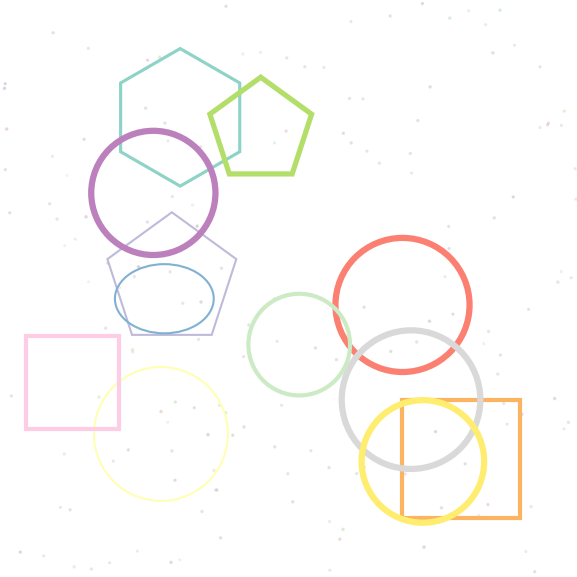[{"shape": "hexagon", "thickness": 1.5, "radius": 0.6, "center": [0.312, 0.796]}, {"shape": "circle", "thickness": 1, "radius": 0.58, "center": [0.279, 0.248]}, {"shape": "pentagon", "thickness": 1, "radius": 0.59, "center": [0.298, 0.514]}, {"shape": "circle", "thickness": 3, "radius": 0.58, "center": [0.697, 0.471]}, {"shape": "oval", "thickness": 1, "radius": 0.43, "center": [0.285, 0.482]}, {"shape": "square", "thickness": 2, "radius": 0.51, "center": [0.798, 0.204]}, {"shape": "pentagon", "thickness": 2.5, "radius": 0.46, "center": [0.451, 0.773]}, {"shape": "square", "thickness": 2, "radius": 0.4, "center": [0.125, 0.336]}, {"shape": "circle", "thickness": 3, "radius": 0.6, "center": [0.712, 0.307]}, {"shape": "circle", "thickness": 3, "radius": 0.54, "center": [0.266, 0.665]}, {"shape": "circle", "thickness": 2, "radius": 0.44, "center": [0.518, 0.402]}, {"shape": "circle", "thickness": 3, "radius": 0.53, "center": [0.732, 0.2]}]